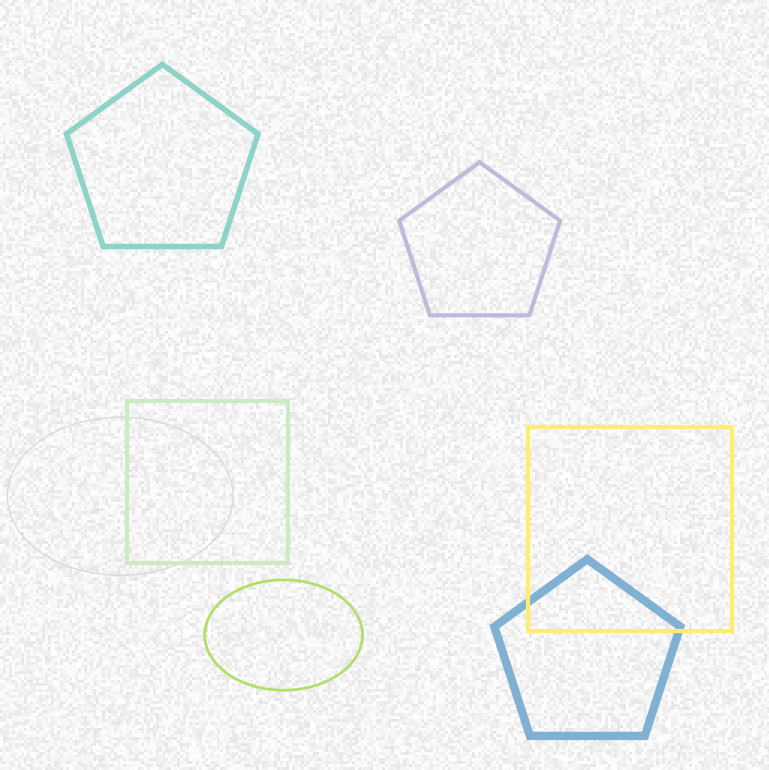[{"shape": "pentagon", "thickness": 2, "radius": 0.65, "center": [0.211, 0.786]}, {"shape": "pentagon", "thickness": 1.5, "radius": 0.55, "center": [0.623, 0.679]}, {"shape": "pentagon", "thickness": 3, "radius": 0.63, "center": [0.763, 0.147]}, {"shape": "oval", "thickness": 1, "radius": 0.51, "center": [0.368, 0.175]}, {"shape": "oval", "thickness": 0.5, "radius": 0.73, "center": [0.156, 0.356]}, {"shape": "square", "thickness": 1.5, "radius": 0.52, "center": [0.269, 0.374]}, {"shape": "square", "thickness": 1.5, "radius": 0.66, "center": [0.819, 0.313]}]